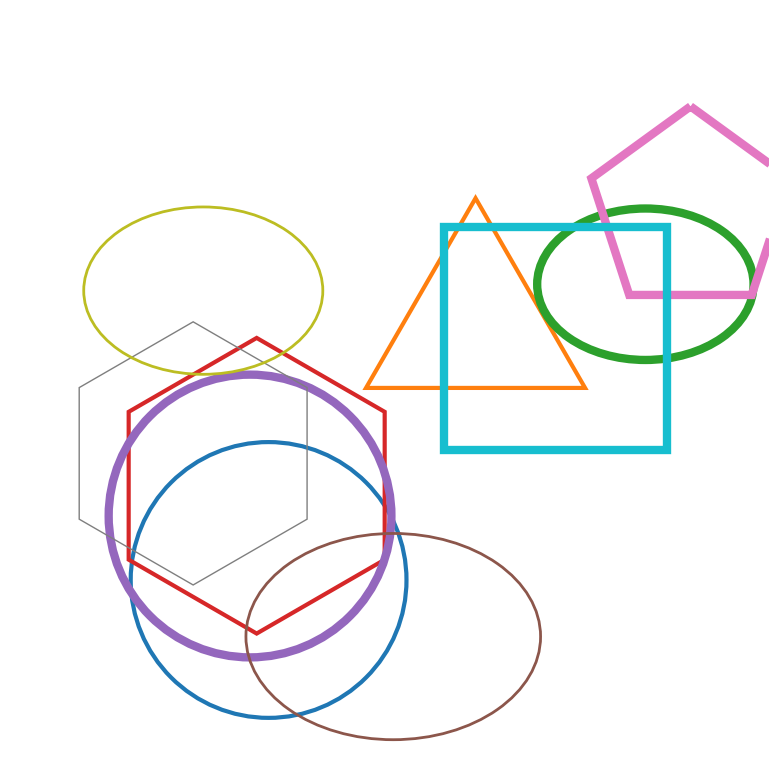[{"shape": "circle", "thickness": 1.5, "radius": 0.9, "center": [0.349, 0.247]}, {"shape": "triangle", "thickness": 1.5, "radius": 0.82, "center": [0.618, 0.578]}, {"shape": "oval", "thickness": 3, "radius": 0.7, "center": [0.838, 0.631]}, {"shape": "hexagon", "thickness": 1.5, "radius": 0.96, "center": [0.333, 0.369]}, {"shape": "circle", "thickness": 3, "radius": 0.92, "center": [0.325, 0.33]}, {"shape": "oval", "thickness": 1, "radius": 0.96, "center": [0.511, 0.173]}, {"shape": "pentagon", "thickness": 3, "radius": 0.68, "center": [0.897, 0.726]}, {"shape": "hexagon", "thickness": 0.5, "radius": 0.85, "center": [0.251, 0.411]}, {"shape": "oval", "thickness": 1, "radius": 0.78, "center": [0.264, 0.623]}, {"shape": "square", "thickness": 3, "radius": 0.73, "center": [0.721, 0.561]}]